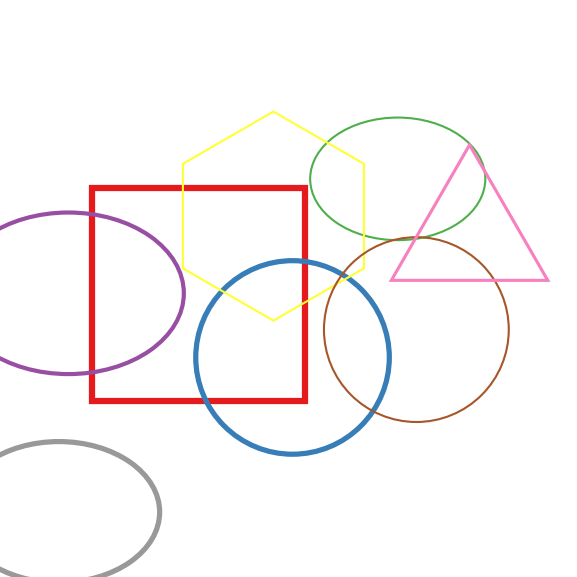[{"shape": "square", "thickness": 3, "radius": 0.92, "center": [0.344, 0.489]}, {"shape": "circle", "thickness": 2.5, "radius": 0.84, "center": [0.507, 0.38]}, {"shape": "oval", "thickness": 1, "radius": 0.76, "center": [0.689, 0.689]}, {"shape": "oval", "thickness": 2, "radius": 1.0, "center": [0.118, 0.491]}, {"shape": "hexagon", "thickness": 1, "radius": 0.91, "center": [0.473, 0.625]}, {"shape": "circle", "thickness": 1, "radius": 0.8, "center": [0.721, 0.428]}, {"shape": "triangle", "thickness": 1.5, "radius": 0.78, "center": [0.813, 0.592]}, {"shape": "oval", "thickness": 2.5, "radius": 0.87, "center": [0.102, 0.112]}]